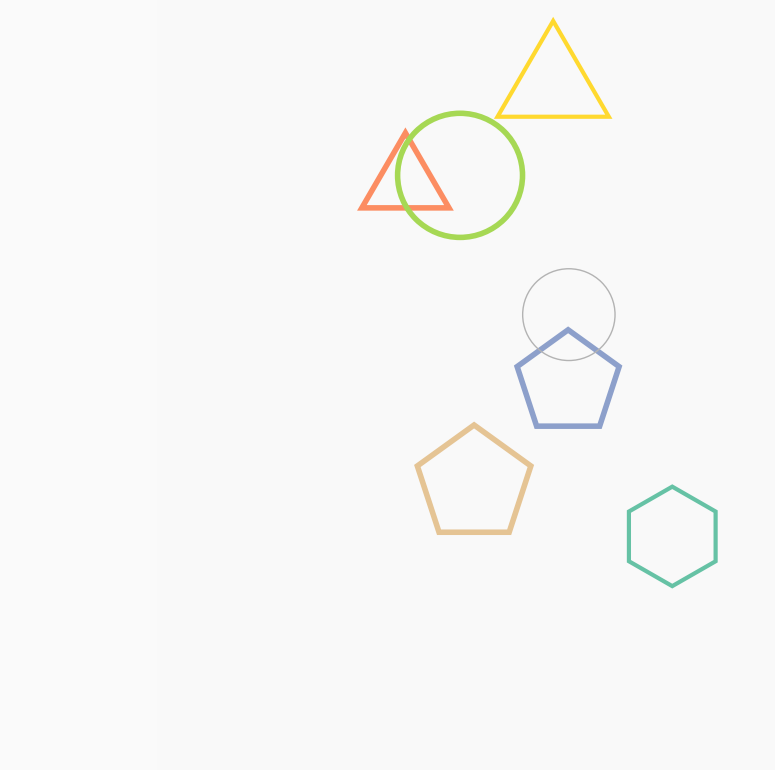[{"shape": "hexagon", "thickness": 1.5, "radius": 0.32, "center": [0.867, 0.303]}, {"shape": "triangle", "thickness": 2, "radius": 0.32, "center": [0.523, 0.762]}, {"shape": "pentagon", "thickness": 2, "radius": 0.35, "center": [0.733, 0.502]}, {"shape": "circle", "thickness": 2, "radius": 0.4, "center": [0.594, 0.772]}, {"shape": "triangle", "thickness": 1.5, "radius": 0.41, "center": [0.714, 0.89]}, {"shape": "pentagon", "thickness": 2, "radius": 0.38, "center": [0.612, 0.371]}, {"shape": "circle", "thickness": 0.5, "radius": 0.3, "center": [0.734, 0.591]}]